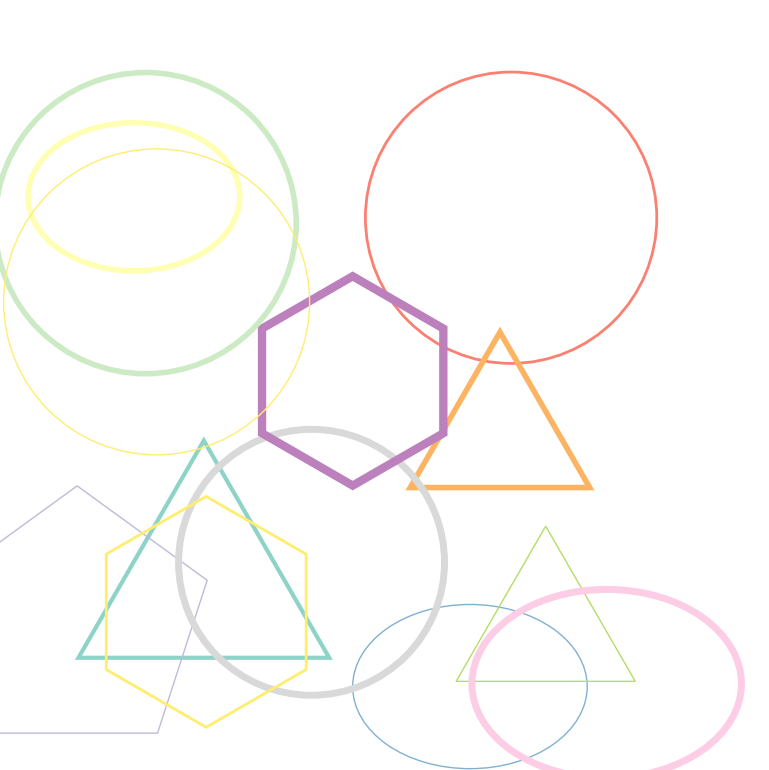[{"shape": "triangle", "thickness": 1.5, "radius": 0.94, "center": [0.265, 0.24]}, {"shape": "oval", "thickness": 2, "radius": 0.69, "center": [0.174, 0.744]}, {"shape": "pentagon", "thickness": 0.5, "radius": 0.89, "center": [0.1, 0.191]}, {"shape": "circle", "thickness": 1, "radius": 0.95, "center": [0.664, 0.717]}, {"shape": "oval", "thickness": 0.5, "radius": 0.76, "center": [0.61, 0.108]}, {"shape": "triangle", "thickness": 2, "radius": 0.67, "center": [0.649, 0.434]}, {"shape": "triangle", "thickness": 0.5, "radius": 0.67, "center": [0.709, 0.182]}, {"shape": "oval", "thickness": 2.5, "radius": 0.88, "center": [0.788, 0.112]}, {"shape": "circle", "thickness": 2.5, "radius": 0.86, "center": [0.405, 0.27]}, {"shape": "hexagon", "thickness": 3, "radius": 0.68, "center": [0.458, 0.505]}, {"shape": "circle", "thickness": 2, "radius": 0.98, "center": [0.189, 0.71]}, {"shape": "circle", "thickness": 0.5, "radius": 0.99, "center": [0.203, 0.608]}, {"shape": "hexagon", "thickness": 1, "radius": 0.75, "center": [0.268, 0.205]}]